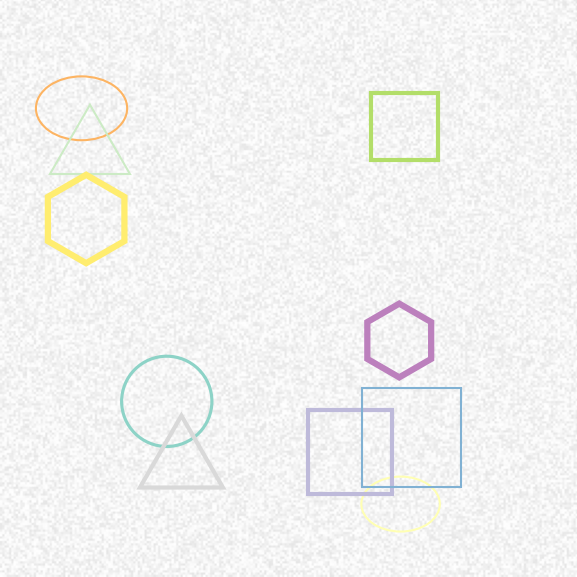[{"shape": "circle", "thickness": 1.5, "radius": 0.39, "center": [0.289, 0.304]}, {"shape": "oval", "thickness": 1, "radius": 0.34, "center": [0.694, 0.126]}, {"shape": "square", "thickness": 2, "radius": 0.36, "center": [0.606, 0.216]}, {"shape": "square", "thickness": 1, "radius": 0.43, "center": [0.713, 0.242]}, {"shape": "oval", "thickness": 1, "radius": 0.39, "center": [0.141, 0.812]}, {"shape": "square", "thickness": 2, "radius": 0.29, "center": [0.701, 0.78]}, {"shape": "triangle", "thickness": 2, "radius": 0.41, "center": [0.314, 0.196]}, {"shape": "hexagon", "thickness": 3, "radius": 0.32, "center": [0.691, 0.41]}, {"shape": "triangle", "thickness": 1, "radius": 0.4, "center": [0.156, 0.738]}, {"shape": "hexagon", "thickness": 3, "radius": 0.38, "center": [0.149, 0.62]}]